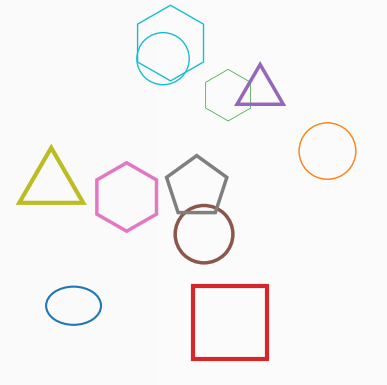[{"shape": "oval", "thickness": 1.5, "radius": 0.35, "center": [0.19, 0.206]}, {"shape": "circle", "thickness": 1, "radius": 0.37, "center": [0.845, 0.608]}, {"shape": "hexagon", "thickness": 0.5, "radius": 0.33, "center": [0.589, 0.753]}, {"shape": "square", "thickness": 3, "radius": 0.48, "center": [0.593, 0.163]}, {"shape": "triangle", "thickness": 2.5, "radius": 0.34, "center": [0.671, 0.764]}, {"shape": "circle", "thickness": 2.5, "radius": 0.37, "center": [0.527, 0.392]}, {"shape": "hexagon", "thickness": 2.5, "radius": 0.44, "center": [0.327, 0.488]}, {"shape": "pentagon", "thickness": 2.5, "radius": 0.41, "center": [0.508, 0.514]}, {"shape": "triangle", "thickness": 3, "radius": 0.48, "center": [0.132, 0.521]}, {"shape": "hexagon", "thickness": 1, "radius": 0.49, "center": [0.44, 0.888]}, {"shape": "circle", "thickness": 1, "radius": 0.34, "center": [0.421, 0.848]}]